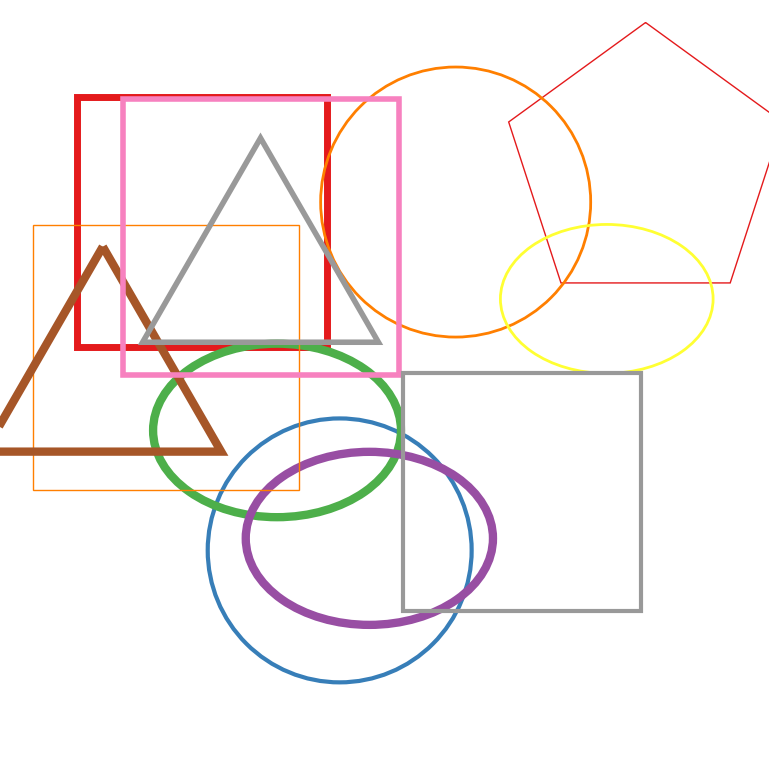[{"shape": "pentagon", "thickness": 0.5, "radius": 0.93, "center": [0.838, 0.784]}, {"shape": "square", "thickness": 2.5, "radius": 0.81, "center": [0.262, 0.712]}, {"shape": "circle", "thickness": 1.5, "radius": 0.86, "center": [0.441, 0.285]}, {"shape": "oval", "thickness": 3, "radius": 0.8, "center": [0.36, 0.441]}, {"shape": "oval", "thickness": 3, "radius": 0.8, "center": [0.48, 0.301]}, {"shape": "circle", "thickness": 1, "radius": 0.88, "center": [0.592, 0.738]}, {"shape": "square", "thickness": 0.5, "radius": 0.86, "center": [0.216, 0.535]}, {"shape": "oval", "thickness": 1, "radius": 0.69, "center": [0.788, 0.612]}, {"shape": "triangle", "thickness": 3, "radius": 0.89, "center": [0.134, 0.502]}, {"shape": "square", "thickness": 2, "radius": 0.9, "center": [0.339, 0.693]}, {"shape": "triangle", "thickness": 2, "radius": 0.88, "center": [0.338, 0.644]}, {"shape": "square", "thickness": 1.5, "radius": 0.77, "center": [0.678, 0.361]}]